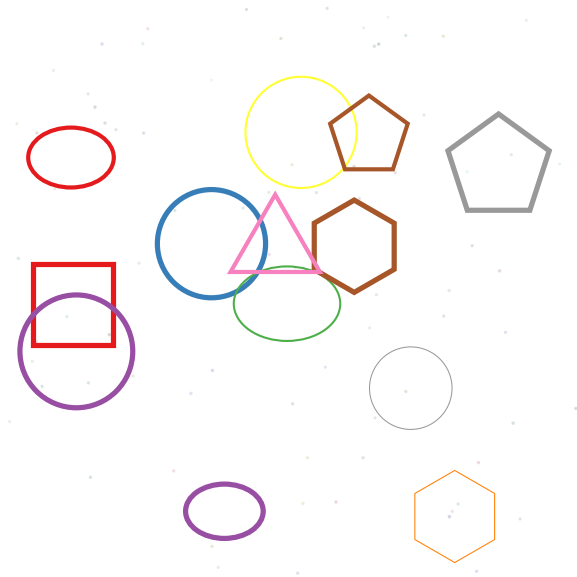[{"shape": "oval", "thickness": 2, "radius": 0.37, "center": [0.123, 0.726]}, {"shape": "square", "thickness": 2.5, "radius": 0.35, "center": [0.126, 0.472]}, {"shape": "circle", "thickness": 2.5, "radius": 0.47, "center": [0.366, 0.577]}, {"shape": "oval", "thickness": 1, "radius": 0.46, "center": [0.497, 0.473]}, {"shape": "oval", "thickness": 2.5, "radius": 0.34, "center": [0.389, 0.114]}, {"shape": "circle", "thickness": 2.5, "radius": 0.49, "center": [0.132, 0.391]}, {"shape": "hexagon", "thickness": 0.5, "radius": 0.4, "center": [0.787, 0.105]}, {"shape": "circle", "thickness": 1, "radius": 0.48, "center": [0.521, 0.77]}, {"shape": "pentagon", "thickness": 2, "radius": 0.35, "center": [0.639, 0.763]}, {"shape": "hexagon", "thickness": 2.5, "radius": 0.4, "center": [0.613, 0.573]}, {"shape": "triangle", "thickness": 2, "radius": 0.45, "center": [0.477, 0.573]}, {"shape": "circle", "thickness": 0.5, "radius": 0.36, "center": [0.711, 0.327]}, {"shape": "pentagon", "thickness": 2.5, "radius": 0.46, "center": [0.863, 0.71]}]